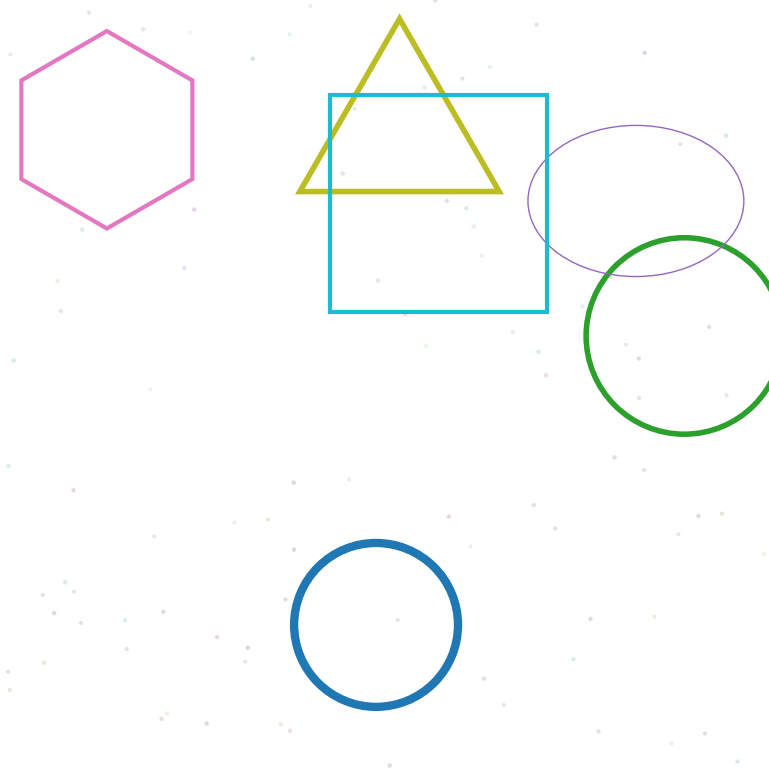[{"shape": "circle", "thickness": 3, "radius": 0.53, "center": [0.488, 0.188]}, {"shape": "circle", "thickness": 2, "radius": 0.64, "center": [0.889, 0.564]}, {"shape": "oval", "thickness": 0.5, "radius": 0.7, "center": [0.826, 0.739]}, {"shape": "hexagon", "thickness": 1.5, "radius": 0.64, "center": [0.139, 0.831]}, {"shape": "triangle", "thickness": 2, "radius": 0.75, "center": [0.519, 0.826]}, {"shape": "square", "thickness": 1.5, "radius": 0.7, "center": [0.569, 0.736]}]